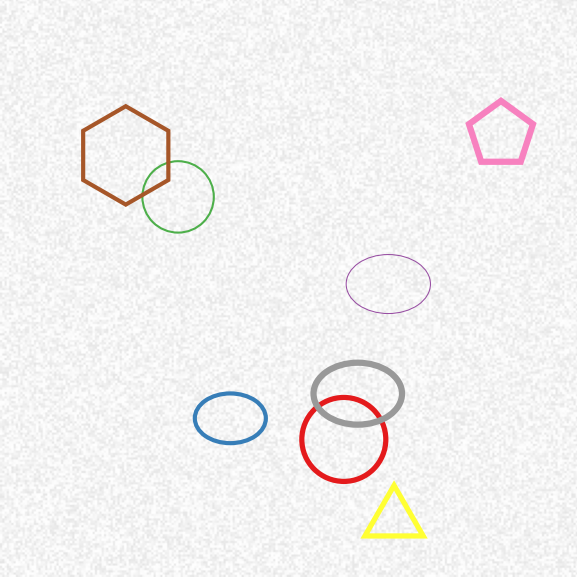[{"shape": "circle", "thickness": 2.5, "radius": 0.36, "center": [0.595, 0.238]}, {"shape": "oval", "thickness": 2, "radius": 0.31, "center": [0.399, 0.275]}, {"shape": "circle", "thickness": 1, "radius": 0.31, "center": [0.308, 0.658]}, {"shape": "oval", "thickness": 0.5, "radius": 0.36, "center": [0.672, 0.507]}, {"shape": "triangle", "thickness": 2.5, "radius": 0.29, "center": [0.682, 0.1]}, {"shape": "hexagon", "thickness": 2, "radius": 0.43, "center": [0.218, 0.73]}, {"shape": "pentagon", "thickness": 3, "radius": 0.29, "center": [0.867, 0.766]}, {"shape": "oval", "thickness": 3, "radius": 0.38, "center": [0.62, 0.317]}]